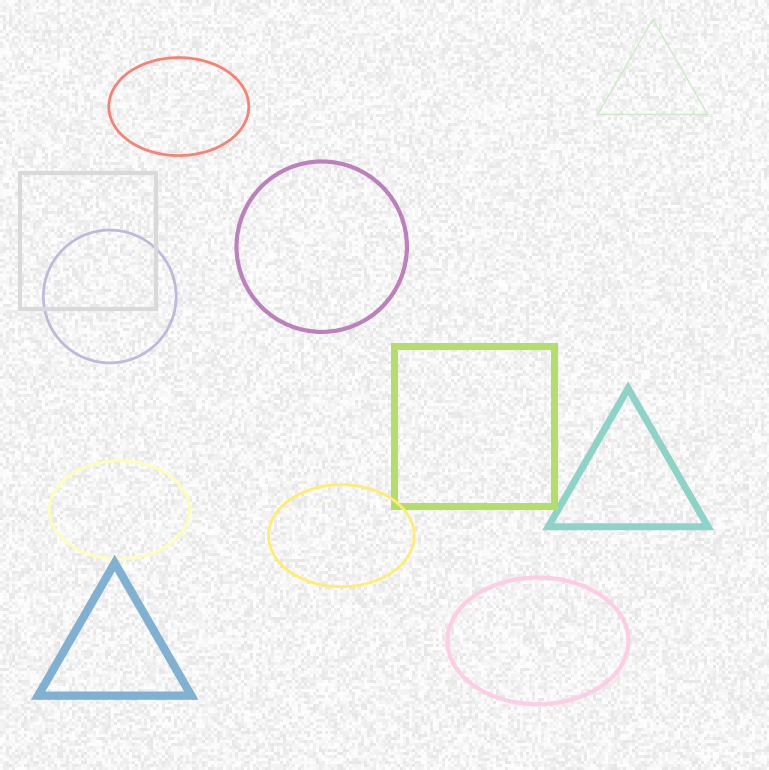[{"shape": "triangle", "thickness": 2.5, "radius": 0.6, "center": [0.816, 0.376]}, {"shape": "oval", "thickness": 1, "radius": 0.46, "center": [0.155, 0.338]}, {"shape": "circle", "thickness": 1, "radius": 0.43, "center": [0.143, 0.615]}, {"shape": "oval", "thickness": 1, "radius": 0.45, "center": [0.232, 0.862]}, {"shape": "triangle", "thickness": 3, "radius": 0.57, "center": [0.149, 0.154]}, {"shape": "square", "thickness": 2.5, "radius": 0.52, "center": [0.615, 0.446]}, {"shape": "oval", "thickness": 1.5, "radius": 0.59, "center": [0.699, 0.168]}, {"shape": "square", "thickness": 1.5, "radius": 0.44, "center": [0.114, 0.687]}, {"shape": "circle", "thickness": 1.5, "radius": 0.55, "center": [0.418, 0.68]}, {"shape": "triangle", "thickness": 0.5, "radius": 0.41, "center": [0.848, 0.893]}, {"shape": "oval", "thickness": 1, "radius": 0.47, "center": [0.443, 0.304]}]